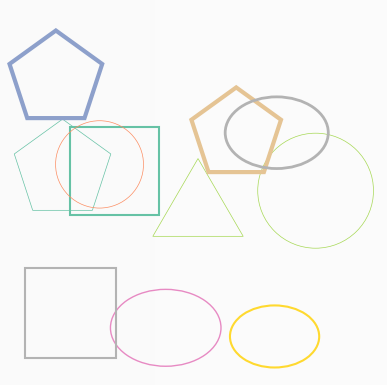[{"shape": "square", "thickness": 1.5, "radius": 0.57, "center": [0.296, 0.555]}, {"shape": "pentagon", "thickness": 0.5, "radius": 0.65, "center": [0.161, 0.56]}, {"shape": "circle", "thickness": 0.5, "radius": 0.57, "center": [0.257, 0.573]}, {"shape": "pentagon", "thickness": 3, "radius": 0.63, "center": [0.144, 0.795]}, {"shape": "oval", "thickness": 1, "radius": 0.71, "center": [0.428, 0.149]}, {"shape": "circle", "thickness": 0.5, "radius": 0.75, "center": [0.814, 0.505]}, {"shape": "triangle", "thickness": 0.5, "radius": 0.67, "center": [0.511, 0.453]}, {"shape": "oval", "thickness": 1.5, "radius": 0.58, "center": [0.709, 0.126]}, {"shape": "pentagon", "thickness": 3, "radius": 0.61, "center": [0.61, 0.651]}, {"shape": "square", "thickness": 1.5, "radius": 0.58, "center": [0.183, 0.188]}, {"shape": "oval", "thickness": 2, "radius": 0.67, "center": [0.714, 0.655]}]